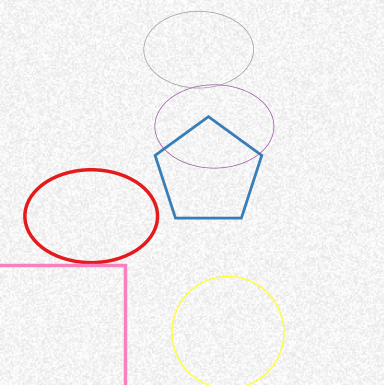[{"shape": "oval", "thickness": 2.5, "radius": 0.86, "center": [0.237, 0.438]}, {"shape": "pentagon", "thickness": 2, "radius": 0.73, "center": [0.541, 0.551]}, {"shape": "oval", "thickness": 0.5, "radius": 0.77, "center": [0.557, 0.672]}, {"shape": "circle", "thickness": 1, "radius": 0.73, "center": [0.592, 0.136]}, {"shape": "square", "thickness": 2.5, "radius": 0.92, "center": [0.14, 0.128]}, {"shape": "oval", "thickness": 0.5, "radius": 0.71, "center": [0.516, 0.871]}]